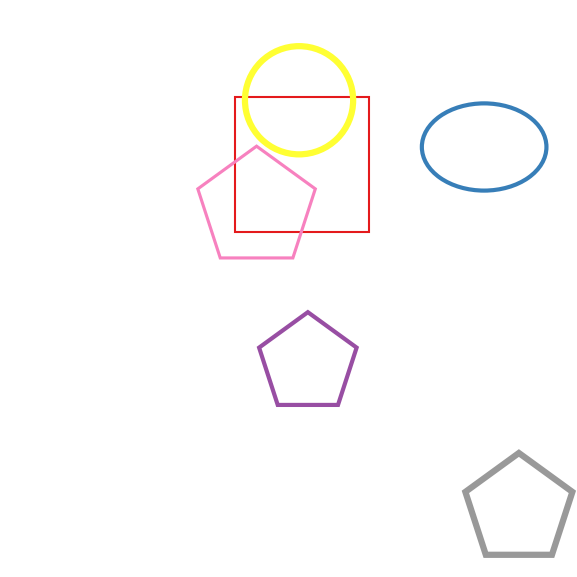[{"shape": "square", "thickness": 1, "radius": 0.58, "center": [0.523, 0.714]}, {"shape": "oval", "thickness": 2, "radius": 0.54, "center": [0.838, 0.745]}, {"shape": "pentagon", "thickness": 2, "radius": 0.44, "center": [0.533, 0.37]}, {"shape": "circle", "thickness": 3, "radius": 0.47, "center": [0.518, 0.826]}, {"shape": "pentagon", "thickness": 1.5, "radius": 0.53, "center": [0.444, 0.639]}, {"shape": "pentagon", "thickness": 3, "radius": 0.49, "center": [0.898, 0.117]}]